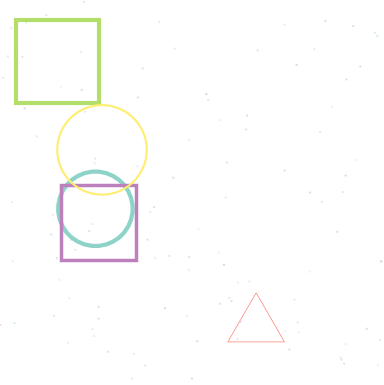[{"shape": "circle", "thickness": 3, "radius": 0.48, "center": [0.248, 0.458]}, {"shape": "triangle", "thickness": 0.5, "radius": 0.43, "center": [0.665, 0.154]}, {"shape": "square", "thickness": 3, "radius": 0.54, "center": [0.15, 0.841]}, {"shape": "square", "thickness": 2.5, "radius": 0.49, "center": [0.257, 0.421]}, {"shape": "circle", "thickness": 1.5, "radius": 0.58, "center": [0.265, 0.611]}]